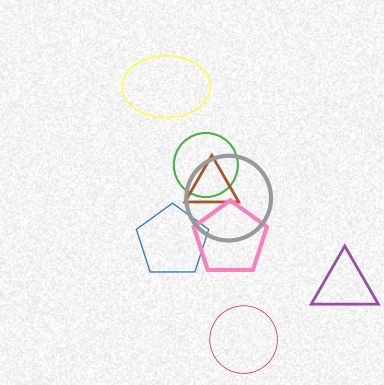[{"shape": "circle", "thickness": 0.5, "radius": 0.44, "center": [0.633, 0.118]}, {"shape": "pentagon", "thickness": 1, "radius": 0.49, "center": [0.448, 0.374]}, {"shape": "circle", "thickness": 1.5, "radius": 0.42, "center": [0.535, 0.571]}, {"shape": "triangle", "thickness": 2, "radius": 0.5, "center": [0.896, 0.26]}, {"shape": "oval", "thickness": 1, "radius": 0.57, "center": [0.431, 0.775]}, {"shape": "triangle", "thickness": 2, "radius": 0.4, "center": [0.55, 0.516]}, {"shape": "pentagon", "thickness": 3, "radius": 0.5, "center": [0.598, 0.38]}, {"shape": "circle", "thickness": 3, "radius": 0.55, "center": [0.594, 0.485]}]